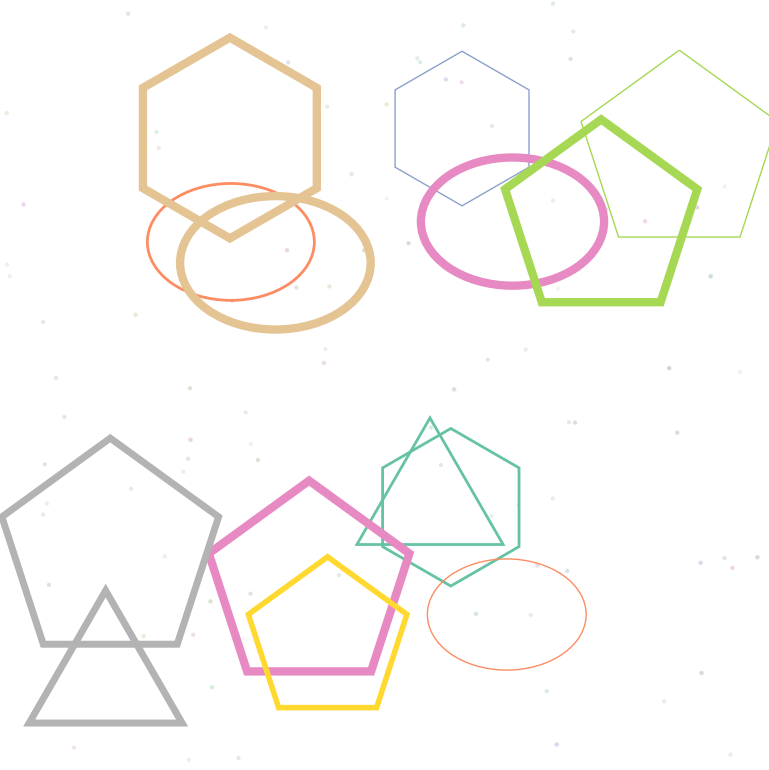[{"shape": "triangle", "thickness": 1, "radius": 0.55, "center": [0.558, 0.348]}, {"shape": "hexagon", "thickness": 1, "radius": 0.51, "center": [0.585, 0.341]}, {"shape": "oval", "thickness": 0.5, "radius": 0.52, "center": [0.658, 0.202]}, {"shape": "oval", "thickness": 1, "radius": 0.54, "center": [0.3, 0.686]}, {"shape": "hexagon", "thickness": 0.5, "radius": 0.5, "center": [0.6, 0.833]}, {"shape": "pentagon", "thickness": 3, "radius": 0.68, "center": [0.401, 0.239]}, {"shape": "oval", "thickness": 3, "radius": 0.59, "center": [0.666, 0.712]}, {"shape": "pentagon", "thickness": 3, "radius": 0.66, "center": [0.781, 0.714]}, {"shape": "pentagon", "thickness": 0.5, "radius": 0.67, "center": [0.882, 0.801]}, {"shape": "pentagon", "thickness": 2, "radius": 0.54, "center": [0.425, 0.169]}, {"shape": "hexagon", "thickness": 3, "radius": 0.65, "center": [0.299, 0.821]}, {"shape": "oval", "thickness": 3, "radius": 0.62, "center": [0.358, 0.659]}, {"shape": "pentagon", "thickness": 2.5, "radius": 0.74, "center": [0.143, 0.283]}, {"shape": "triangle", "thickness": 2.5, "radius": 0.57, "center": [0.137, 0.118]}]